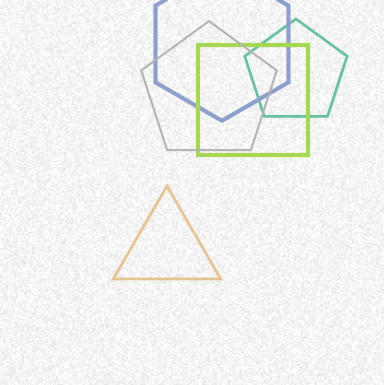[{"shape": "pentagon", "thickness": 2, "radius": 0.7, "center": [0.769, 0.811]}, {"shape": "hexagon", "thickness": 3, "radius": 1.0, "center": [0.577, 0.886]}, {"shape": "square", "thickness": 3, "radius": 0.72, "center": [0.657, 0.741]}, {"shape": "triangle", "thickness": 2, "radius": 0.81, "center": [0.434, 0.356]}, {"shape": "pentagon", "thickness": 1.5, "radius": 0.93, "center": [0.543, 0.76]}]